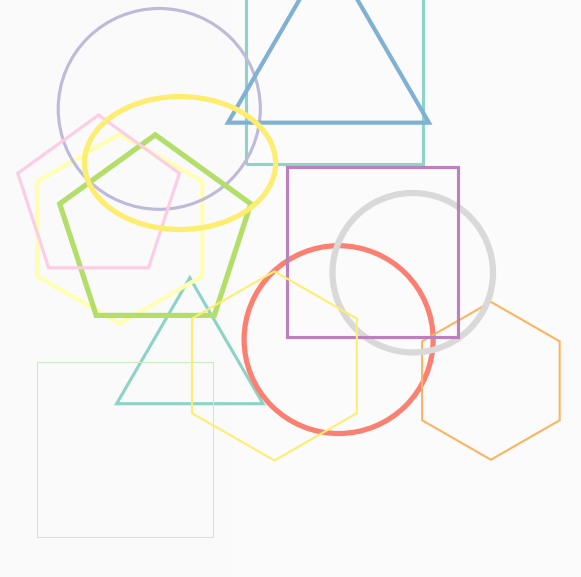[{"shape": "triangle", "thickness": 1.5, "radius": 0.73, "center": [0.327, 0.373]}, {"shape": "square", "thickness": 1.5, "radius": 0.76, "center": [0.576, 0.868]}, {"shape": "hexagon", "thickness": 2, "radius": 0.82, "center": [0.206, 0.603]}, {"shape": "circle", "thickness": 1.5, "radius": 0.87, "center": [0.274, 0.811]}, {"shape": "circle", "thickness": 2.5, "radius": 0.81, "center": [0.583, 0.411]}, {"shape": "triangle", "thickness": 2, "radius": 1.0, "center": [0.565, 0.887]}, {"shape": "hexagon", "thickness": 1, "radius": 0.68, "center": [0.845, 0.34]}, {"shape": "pentagon", "thickness": 2.5, "radius": 0.86, "center": [0.267, 0.593]}, {"shape": "pentagon", "thickness": 1.5, "radius": 0.73, "center": [0.17, 0.654]}, {"shape": "circle", "thickness": 3, "radius": 0.69, "center": [0.71, 0.527]}, {"shape": "square", "thickness": 1.5, "radius": 0.73, "center": [0.64, 0.563]}, {"shape": "square", "thickness": 0.5, "radius": 0.76, "center": [0.215, 0.221]}, {"shape": "oval", "thickness": 2.5, "radius": 0.82, "center": [0.31, 0.717]}, {"shape": "hexagon", "thickness": 1, "radius": 0.82, "center": [0.472, 0.366]}]